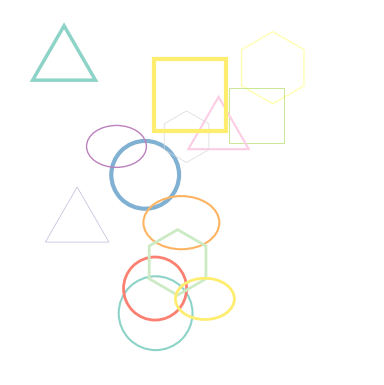[{"shape": "circle", "thickness": 1.5, "radius": 0.48, "center": [0.404, 0.186]}, {"shape": "triangle", "thickness": 2.5, "radius": 0.47, "center": [0.166, 0.839]}, {"shape": "hexagon", "thickness": 1, "radius": 0.47, "center": [0.708, 0.824]}, {"shape": "triangle", "thickness": 0.5, "radius": 0.48, "center": [0.2, 0.419]}, {"shape": "circle", "thickness": 2, "radius": 0.41, "center": [0.403, 0.251]}, {"shape": "circle", "thickness": 3, "radius": 0.44, "center": [0.377, 0.546]}, {"shape": "oval", "thickness": 1.5, "radius": 0.49, "center": [0.471, 0.422]}, {"shape": "square", "thickness": 0.5, "radius": 0.36, "center": [0.666, 0.7]}, {"shape": "triangle", "thickness": 1.5, "radius": 0.45, "center": [0.568, 0.658]}, {"shape": "hexagon", "thickness": 0.5, "radius": 0.34, "center": [0.485, 0.645]}, {"shape": "oval", "thickness": 1, "radius": 0.39, "center": [0.303, 0.62]}, {"shape": "hexagon", "thickness": 2, "radius": 0.43, "center": [0.461, 0.318]}, {"shape": "oval", "thickness": 2, "radius": 0.38, "center": [0.532, 0.224]}, {"shape": "square", "thickness": 3, "radius": 0.47, "center": [0.493, 0.753]}]